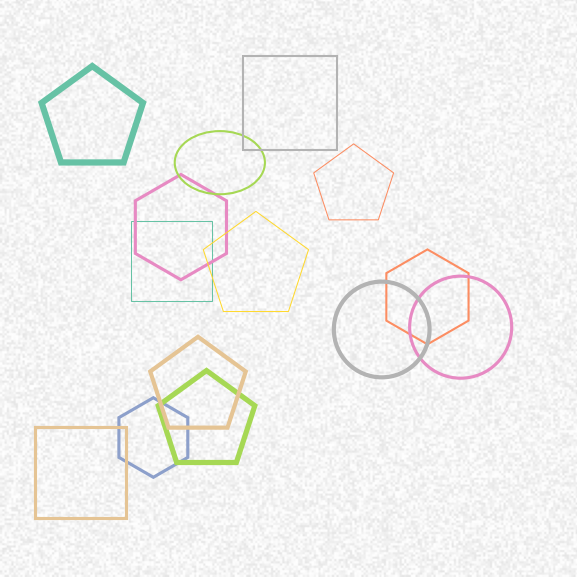[{"shape": "square", "thickness": 0.5, "radius": 0.35, "center": [0.297, 0.547]}, {"shape": "pentagon", "thickness": 3, "radius": 0.46, "center": [0.16, 0.792]}, {"shape": "hexagon", "thickness": 1, "radius": 0.41, "center": [0.74, 0.485]}, {"shape": "pentagon", "thickness": 0.5, "radius": 0.36, "center": [0.612, 0.677]}, {"shape": "hexagon", "thickness": 1.5, "radius": 0.34, "center": [0.266, 0.242]}, {"shape": "circle", "thickness": 1.5, "radius": 0.44, "center": [0.798, 0.433]}, {"shape": "hexagon", "thickness": 1.5, "radius": 0.46, "center": [0.313, 0.606]}, {"shape": "pentagon", "thickness": 2.5, "radius": 0.44, "center": [0.358, 0.269]}, {"shape": "oval", "thickness": 1, "radius": 0.39, "center": [0.381, 0.717]}, {"shape": "pentagon", "thickness": 0.5, "radius": 0.48, "center": [0.443, 0.537]}, {"shape": "square", "thickness": 1.5, "radius": 0.39, "center": [0.139, 0.181]}, {"shape": "pentagon", "thickness": 2, "radius": 0.43, "center": [0.343, 0.329]}, {"shape": "square", "thickness": 1, "radius": 0.41, "center": [0.502, 0.82]}, {"shape": "circle", "thickness": 2, "radius": 0.41, "center": [0.661, 0.429]}]